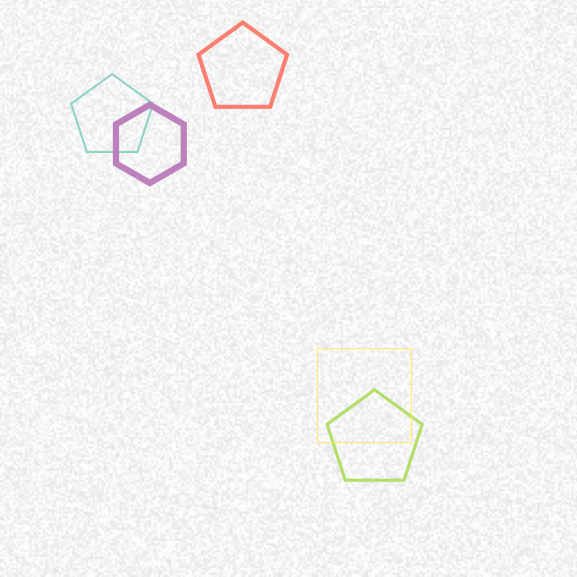[{"shape": "pentagon", "thickness": 1, "radius": 0.37, "center": [0.194, 0.796]}, {"shape": "pentagon", "thickness": 2, "radius": 0.4, "center": [0.42, 0.879]}, {"shape": "pentagon", "thickness": 1.5, "radius": 0.43, "center": [0.649, 0.238]}, {"shape": "hexagon", "thickness": 3, "radius": 0.34, "center": [0.26, 0.75]}, {"shape": "square", "thickness": 0.5, "radius": 0.41, "center": [0.63, 0.316]}]